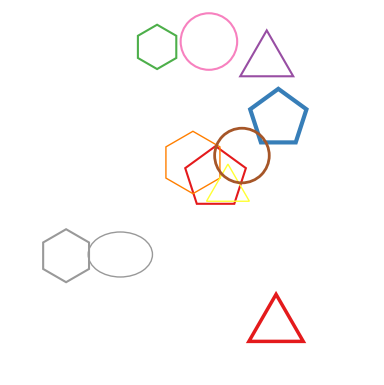[{"shape": "triangle", "thickness": 2.5, "radius": 0.41, "center": [0.717, 0.154]}, {"shape": "pentagon", "thickness": 1.5, "radius": 0.41, "center": [0.56, 0.538]}, {"shape": "pentagon", "thickness": 3, "radius": 0.38, "center": [0.723, 0.692]}, {"shape": "hexagon", "thickness": 1.5, "radius": 0.29, "center": [0.408, 0.878]}, {"shape": "triangle", "thickness": 1.5, "radius": 0.4, "center": [0.693, 0.842]}, {"shape": "hexagon", "thickness": 1, "radius": 0.4, "center": [0.501, 0.578]}, {"shape": "triangle", "thickness": 1, "radius": 0.32, "center": [0.592, 0.509]}, {"shape": "circle", "thickness": 2, "radius": 0.35, "center": [0.628, 0.596]}, {"shape": "circle", "thickness": 1.5, "radius": 0.37, "center": [0.543, 0.892]}, {"shape": "oval", "thickness": 1, "radius": 0.42, "center": [0.313, 0.339]}, {"shape": "hexagon", "thickness": 1.5, "radius": 0.34, "center": [0.172, 0.336]}]